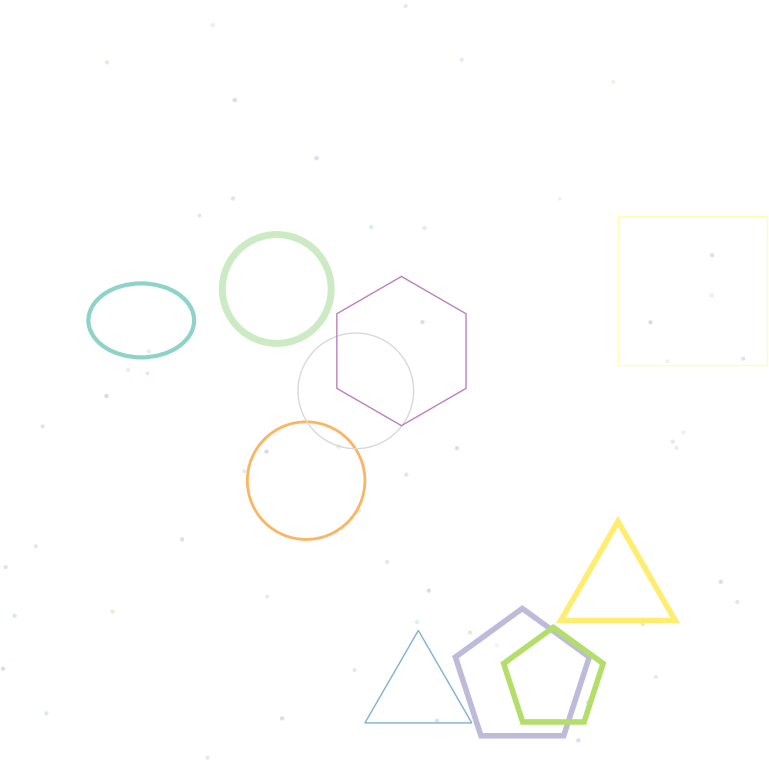[{"shape": "oval", "thickness": 1.5, "radius": 0.34, "center": [0.183, 0.584]}, {"shape": "square", "thickness": 0.5, "radius": 0.48, "center": [0.899, 0.623]}, {"shape": "pentagon", "thickness": 2, "radius": 0.46, "center": [0.678, 0.118]}, {"shape": "triangle", "thickness": 0.5, "radius": 0.4, "center": [0.543, 0.101]}, {"shape": "circle", "thickness": 1, "radius": 0.38, "center": [0.398, 0.376]}, {"shape": "pentagon", "thickness": 2, "radius": 0.34, "center": [0.719, 0.117]}, {"shape": "circle", "thickness": 0.5, "radius": 0.38, "center": [0.462, 0.492]}, {"shape": "hexagon", "thickness": 0.5, "radius": 0.48, "center": [0.521, 0.544]}, {"shape": "circle", "thickness": 2.5, "radius": 0.35, "center": [0.359, 0.625]}, {"shape": "triangle", "thickness": 2, "radius": 0.43, "center": [0.803, 0.237]}]